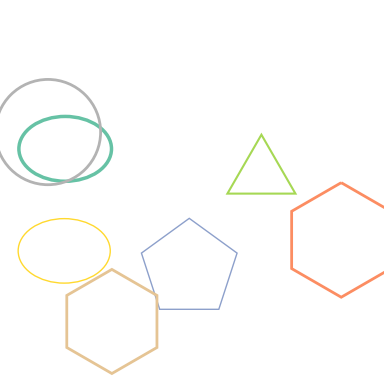[{"shape": "oval", "thickness": 2.5, "radius": 0.6, "center": [0.169, 0.613]}, {"shape": "hexagon", "thickness": 2, "radius": 0.74, "center": [0.886, 0.377]}, {"shape": "pentagon", "thickness": 1, "radius": 0.65, "center": [0.492, 0.302]}, {"shape": "triangle", "thickness": 1.5, "radius": 0.51, "center": [0.679, 0.548]}, {"shape": "oval", "thickness": 1, "radius": 0.6, "center": [0.167, 0.348]}, {"shape": "hexagon", "thickness": 2, "radius": 0.68, "center": [0.291, 0.165]}, {"shape": "circle", "thickness": 2, "radius": 0.68, "center": [0.125, 0.657]}]